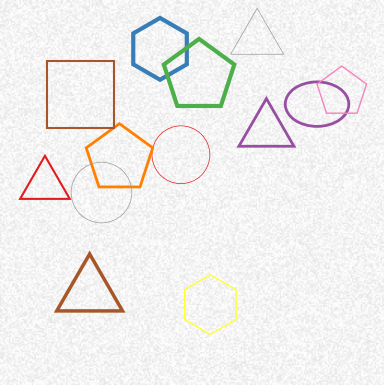[{"shape": "triangle", "thickness": 1.5, "radius": 0.37, "center": [0.117, 0.521]}, {"shape": "circle", "thickness": 0.5, "radius": 0.38, "center": [0.47, 0.598]}, {"shape": "hexagon", "thickness": 3, "radius": 0.4, "center": [0.416, 0.873]}, {"shape": "pentagon", "thickness": 3, "radius": 0.48, "center": [0.517, 0.803]}, {"shape": "triangle", "thickness": 2, "radius": 0.41, "center": [0.692, 0.661]}, {"shape": "oval", "thickness": 2, "radius": 0.41, "center": [0.823, 0.729]}, {"shape": "pentagon", "thickness": 2, "radius": 0.45, "center": [0.31, 0.588]}, {"shape": "hexagon", "thickness": 1, "radius": 0.39, "center": [0.546, 0.209]}, {"shape": "square", "thickness": 1.5, "radius": 0.43, "center": [0.21, 0.754]}, {"shape": "triangle", "thickness": 2.5, "radius": 0.49, "center": [0.233, 0.242]}, {"shape": "pentagon", "thickness": 1, "radius": 0.34, "center": [0.888, 0.761]}, {"shape": "triangle", "thickness": 0.5, "radius": 0.4, "center": [0.668, 0.899]}, {"shape": "circle", "thickness": 0.5, "radius": 0.39, "center": [0.264, 0.5]}]